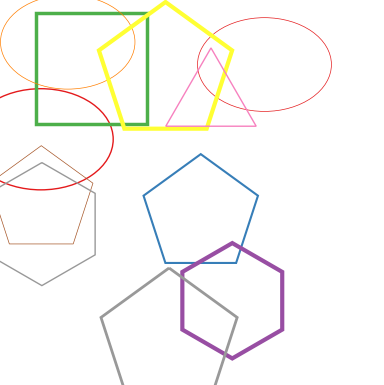[{"shape": "oval", "thickness": 1, "radius": 0.94, "center": [0.106, 0.638]}, {"shape": "oval", "thickness": 0.5, "radius": 0.87, "center": [0.687, 0.832]}, {"shape": "pentagon", "thickness": 1.5, "radius": 0.78, "center": [0.521, 0.443]}, {"shape": "square", "thickness": 2.5, "radius": 0.72, "center": [0.238, 0.823]}, {"shape": "hexagon", "thickness": 3, "radius": 0.75, "center": [0.603, 0.219]}, {"shape": "oval", "thickness": 0.5, "radius": 0.87, "center": [0.176, 0.891]}, {"shape": "pentagon", "thickness": 3, "radius": 0.91, "center": [0.43, 0.813]}, {"shape": "pentagon", "thickness": 0.5, "radius": 0.71, "center": [0.107, 0.481]}, {"shape": "triangle", "thickness": 1, "radius": 0.68, "center": [0.548, 0.74]}, {"shape": "pentagon", "thickness": 2, "radius": 0.93, "center": [0.439, 0.118]}, {"shape": "hexagon", "thickness": 1, "radius": 0.8, "center": [0.109, 0.418]}]